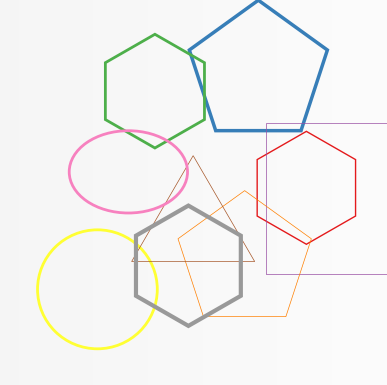[{"shape": "hexagon", "thickness": 1, "radius": 0.73, "center": [0.791, 0.512]}, {"shape": "pentagon", "thickness": 2.5, "radius": 0.94, "center": [0.667, 0.812]}, {"shape": "hexagon", "thickness": 2, "radius": 0.74, "center": [0.4, 0.763]}, {"shape": "square", "thickness": 0.5, "radius": 0.98, "center": [0.883, 0.485]}, {"shape": "pentagon", "thickness": 0.5, "radius": 0.9, "center": [0.631, 0.324]}, {"shape": "circle", "thickness": 2, "radius": 0.77, "center": [0.251, 0.249]}, {"shape": "triangle", "thickness": 0.5, "radius": 0.92, "center": [0.498, 0.412]}, {"shape": "oval", "thickness": 2, "radius": 0.76, "center": [0.331, 0.554]}, {"shape": "hexagon", "thickness": 3, "radius": 0.78, "center": [0.486, 0.31]}]